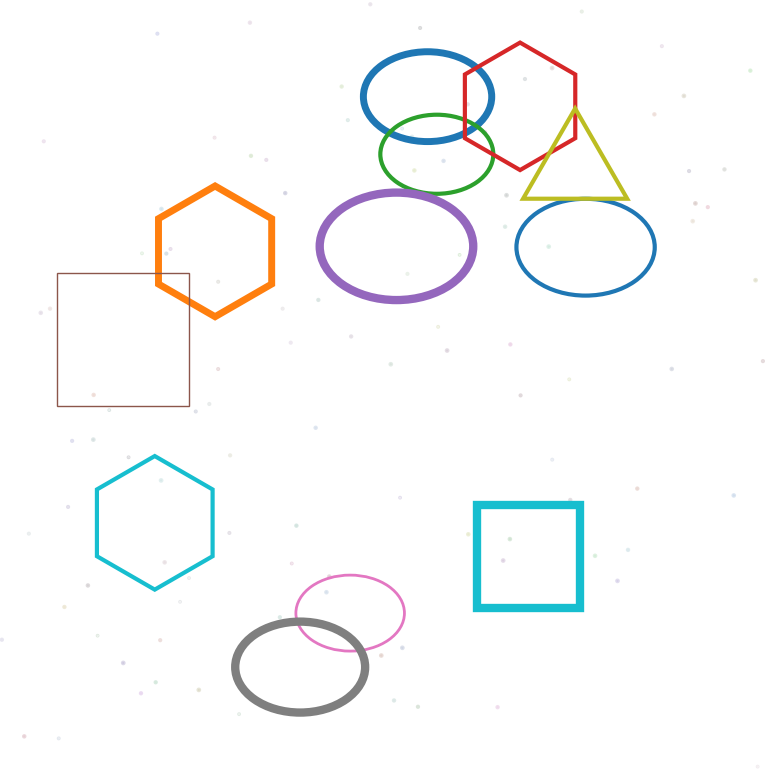[{"shape": "oval", "thickness": 1.5, "radius": 0.45, "center": [0.761, 0.679]}, {"shape": "oval", "thickness": 2.5, "radius": 0.42, "center": [0.555, 0.874]}, {"shape": "hexagon", "thickness": 2.5, "radius": 0.42, "center": [0.279, 0.674]}, {"shape": "oval", "thickness": 1.5, "radius": 0.37, "center": [0.567, 0.8]}, {"shape": "hexagon", "thickness": 1.5, "radius": 0.41, "center": [0.675, 0.862]}, {"shape": "oval", "thickness": 3, "radius": 0.5, "center": [0.515, 0.68]}, {"shape": "square", "thickness": 0.5, "radius": 0.43, "center": [0.16, 0.559]}, {"shape": "oval", "thickness": 1, "radius": 0.35, "center": [0.455, 0.204]}, {"shape": "oval", "thickness": 3, "radius": 0.42, "center": [0.39, 0.134]}, {"shape": "triangle", "thickness": 1.5, "radius": 0.39, "center": [0.747, 0.781]}, {"shape": "hexagon", "thickness": 1.5, "radius": 0.43, "center": [0.201, 0.321]}, {"shape": "square", "thickness": 3, "radius": 0.33, "center": [0.686, 0.278]}]